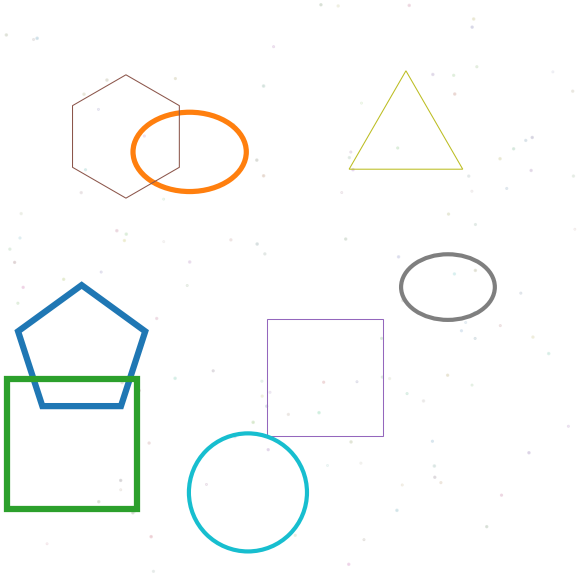[{"shape": "pentagon", "thickness": 3, "radius": 0.58, "center": [0.141, 0.39]}, {"shape": "oval", "thickness": 2.5, "radius": 0.49, "center": [0.328, 0.736]}, {"shape": "square", "thickness": 3, "radius": 0.56, "center": [0.125, 0.23]}, {"shape": "square", "thickness": 0.5, "radius": 0.5, "center": [0.563, 0.346]}, {"shape": "hexagon", "thickness": 0.5, "radius": 0.53, "center": [0.218, 0.763]}, {"shape": "oval", "thickness": 2, "radius": 0.41, "center": [0.776, 0.502]}, {"shape": "triangle", "thickness": 0.5, "radius": 0.57, "center": [0.703, 0.763]}, {"shape": "circle", "thickness": 2, "radius": 0.51, "center": [0.429, 0.146]}]